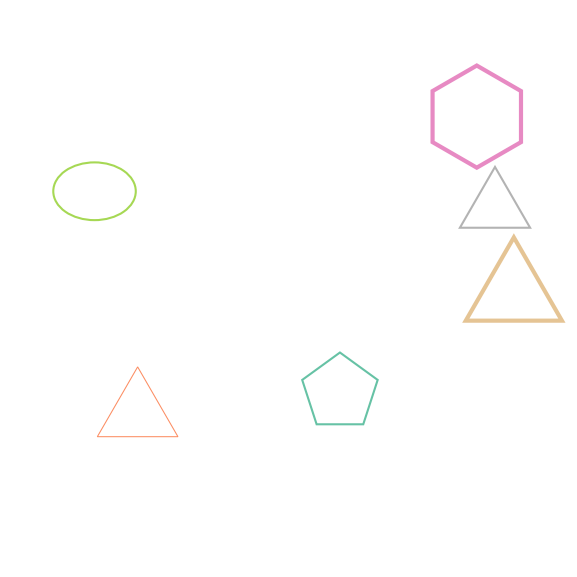[{"shape": "pentagon", "thickness": 1, "radius": 0.34, "center": [0.589, 0.32]}, {"shape": "triangle", "thickness": 0.5, "radius": 0.4, "center": [0.238, 0.283]}, {"shape": "hexagon", "thickness": 2, "radius": 0.44, "center": [0.826, 0.797]}, {"shape": "oval", "thickness": 1, "radius": 0.36, "center": [0.164, 0.668]}, {"shape": "triangle", "thickness": 2, "radius": 0.48, "center": [0.89, 0.492]}, {"shape": "triangle", "thickness": 1, "radius": 0.35, "center": [0.857, 0.64]}]